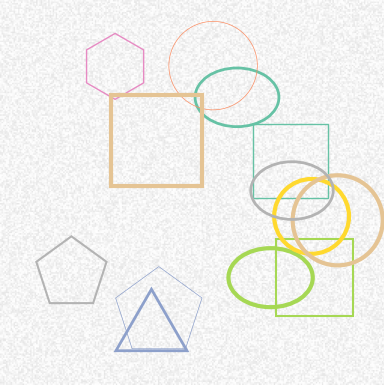[{"shape": "square", "thickness": 1, "radius": 0.48, "center": [0.754, 0.582]}, {"shape": "oval", "thickness": 2, "radius": 0.54, "center": [0.616, 0.747]}, {"shape": "circle", "thickness": 0.5, "radius": 0.57, "center": [0.554, 0.83]}, {"shape": "pentagon", "thickness": 0.5, "radius": 0.59, "center": [0.413, 0.19]}, {"shape": "triangle", "thickness": 2, "radius": 0.53, "center": [0.393, 0.142]}, {"shape": "hexagon", "thickness": 1, "radius": 0.43, "center": [0.299, 0.828]}, {"shape": "square", "thickness": 1.5, "radius": 0.5, "center": [0.817, 0.278]}, {"shape": "oval", "thickness": 3, "radius": 0.55, "center": [0.703, 0.279]}, {"shape": "circle", "thickness": 3, "radius": 0.49, "center": [0.809, 0.438]}, {"shape": "circle", "thickness": 3, "radius": 0.58, "center": [0.877, 0.428]}, {"shape": "square", "thickness": 3, "radius": 0.59, "center": [0.407, 0.634]}, {"shape": "pentagon", "thickness": 1.5, "radius": 0.48, "center": [0.185, 0.29]}, {"shape": "oval", "thickness": 2, "radius": 0.54, "center": [0.758, 0.505]}]